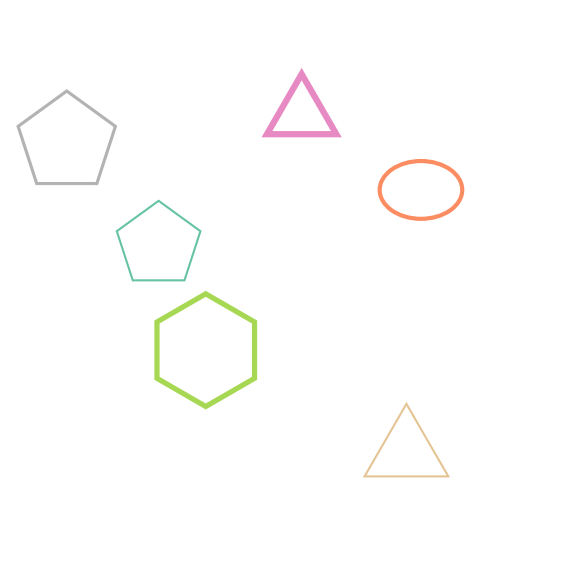[{"shape": "pentagon", "thickness": 1, "radius": 0.38, "center": [0.275, 0.575]}, {"shape": "oval", "thickness": 2, "radius": 0.36, "center": [0.729, 0.67]}, {"shape": "triangle", "thickness": 3, "radius": 0.35, "center": [0.522, 0.801]}, {"shape": "hexagon", "thickness": 2.5, "radius": 0.49, "center": [0.356, 0.393]}, {"shape": "triangle", "thickness": 1, "radius": 0.42, "center": [0.704, 0.216]}, {"shape": "pentagon", "thickness": 1.5, "radius": 0.44, "center": [0.116, 0.753]}]